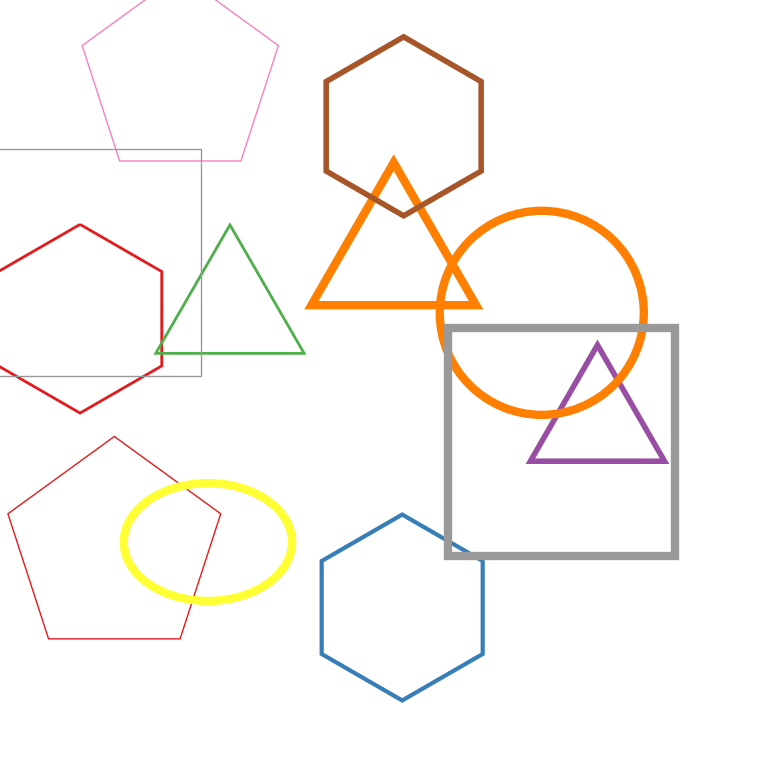[{"shape": "pentagon", "thickness": 0.5, "radius": 0.73, "center": [0.148, 0.288]}, {"shape": "hexagon", "thickness": 1, "radius": 0.61, "center": [0.104, 0.586]}, {"shape": "hexagon", "thickness": 1.5, "radius": 0.6, "center": [0.522, 0.211]}, {"shape": "triangle", "thickness": 1, "radius": 0.56, "center": [0.299, 0.597]}, {"shape": "triangle", "thickness": 2, "radius": 0.5, "center": [0.776, 0.451]}, {"shape": "circle", "thickness": 3, "radius": 0.66, "center": [0.704, 0.594]}, {"shape": "triangle", "thickness": 3, "radius": 0.62, "center": [0.511, 0.665]}, {"shape": "oval", "thickness": 3, "radius": 0.55, "center": [0.27, 0.296]}, {"shape": "hexagon", "thickness": 2, "radius": 0.58, "center": [0.524, 0.836]}, {"shape": "pentagon", "thickness": 0.5, "radius": 0.67, "center": [0.234, 0.899]}, {"shape": "square", "thickness": 0.5, "radius": 0.74, "center": [0.113, 0.659]}, {"shape": "square", "thickness": 3, "radius": 0.74, "center": [0.729, 0.426]}]